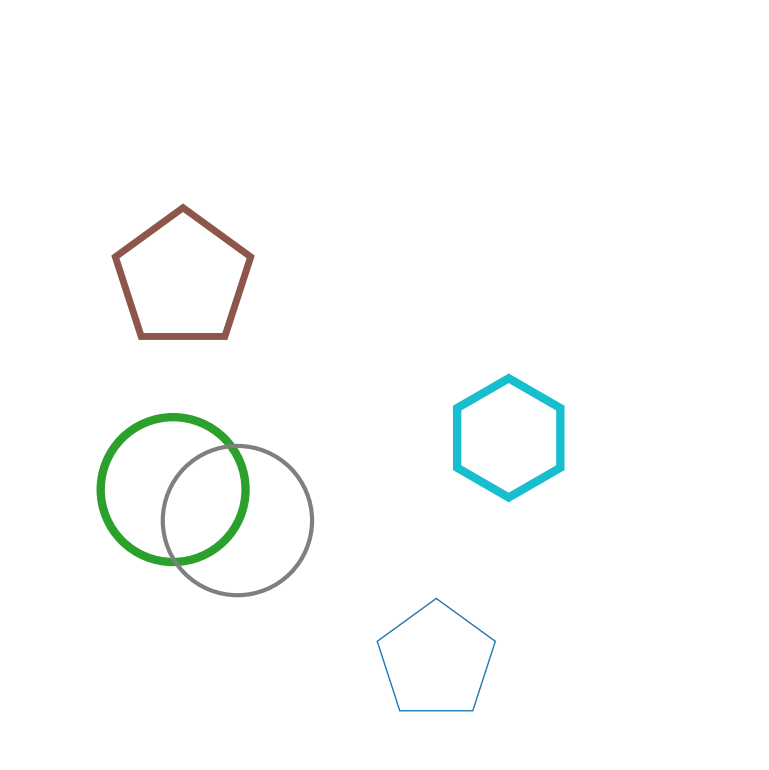[{"shape": "pentagon", "thickness": 0.5, "radius": 0.4, "center": [0.567, 0.142]}, {"shape": "circle", "thickness": 3, "radius": 0.47, "center": [0.225, 0.364]}, {"shape": "pentagon", "thickness": 2.5, "radius": 0.46, "center": [0.238, 0.638]}, {"shape": "circle", "thickness": 1.5, "radius": 0.48, "center": [0.308, 0.324]}, {"shape": "hexagon", "thickness": 3, "radius": 0.39, "center": [0.661, 0.431]}]